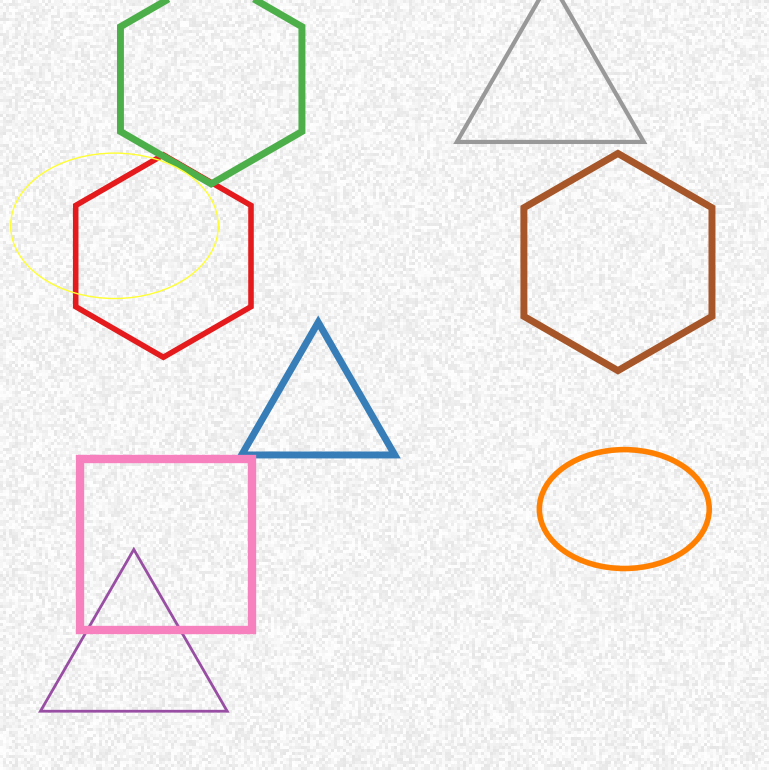[{"shape": "hexagon", "thickness": 2, "radius": 0.66, "center": [0.212, 0.667]}, {"shape": "triangle", "thickness": 2.5, "radius": 0.57, "center": [0.413, 0.467]}, {"shape": "hexagon", "thickness": 2.5, "radius": 0.68, "center": [0.274, 0.897]}, {"shape": "triangle", "thickness": 1, "radius": 0.7, "center": [0.174, 0.146]}, {"shape": "oval", "thickness": 2, "radius": 0.55, "center": [0.811, 0.339]}, {"shape": "oval", "thickness": 0.5, "radius": 0.67, "center": [0.149, 0.707]}, {"shape": "hexagon", "thickness": 2.5, "radius": 0.71, "center": [0.803, 0.66]}, {"shape": "square", "thickness": 3, "radius": 0.56, "center": [0.215, 0.293]}, {"shape": "triangle", "thickness": 1.5, "radius": 0.7, "center": [0.715, 0.886]}]